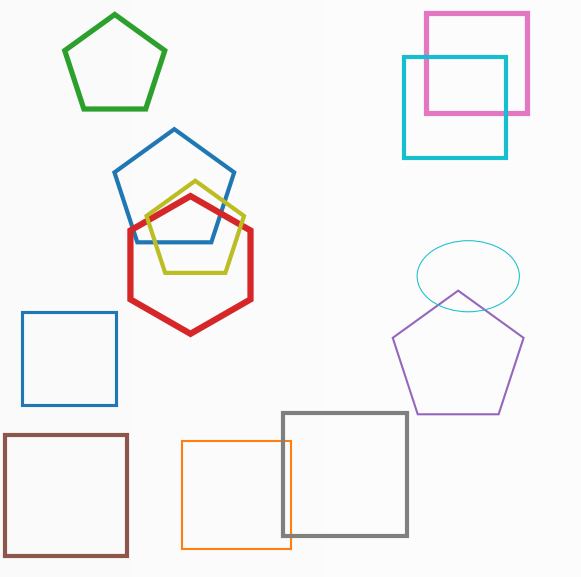[{"shape": "pentagon", "thickness": 2, "radius": 0.54, "center": [0.3, 0.667]}, {"shape": "square", "thickness": 1.5, "radius": 0.4, "center": [0.118, 0.379]}, {"shape": "square", "thickness": 1, "radius": 0.47, "center": [0.407, 0.142]}, {"shape": "pentagon", "thickness": 2.5, "radius": 0.45, "center": [0.197, 0.884]}, {"shape": "hexagon", "thickness": 3, "radius": 0.6, "center": [0.328, 0.54]}, {"shape": "pentagon", "thickness": 1, "radius": 0.59, "center": [0.788, 0.378]}, {"shape": "square", "thickness": 2, "radius": 0.53, "center": [0.114, 0.141]}, {"shape": "square", "thickness": 2.5, "radius": 0.43, "center": [0.82, 0.89]}, {"shape": "square", "thickness": 2, "radius": 0.53, "center": [0.593, 0.177]}, {"shape": "pentagon", "thickness": 2, "radius": 0.44, "center": [0.336, 0.598]}, {"shape": "oval", "thickness": 0.5, "radius": 0.44, "center": [0.806, 0.521]}, {"shape": "square", "thickness": 2, "radius": 0.44, "center": [0.783, 0.813]}]